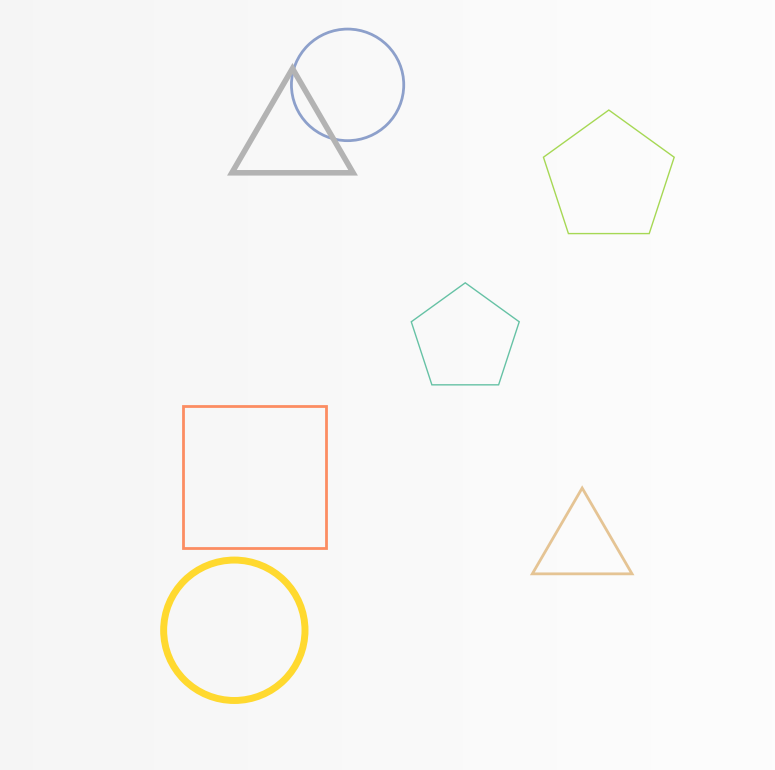[{"shape": "pentagon", "thickness": 0.5, "radius": 0.37, "center": [0.6, 0.559]}, {"shape": "square", "thickness": 1, "radius": 0.46, "center": [0.328, 0.38]}, {"shape": "circle", "thickness": 1, "radius": 0.36, "center": [0.449, 0.89]}, {"shape": "pentagon", "thickness": 0.5, "radius": 0.44, "center": [0.786, 0.768]}, {"shape": "circle", "thickness": 2.5, "radius": 0.46, "center": [0.302, 0.181]}, {"shape": "triangle", "thickness": 1, "radius": 0.37, "center": [0.751, 0.292]}, {"shape": "triangle", "thickness": 2, "radius": 0.45, "center": [0.377, 0.821]}]